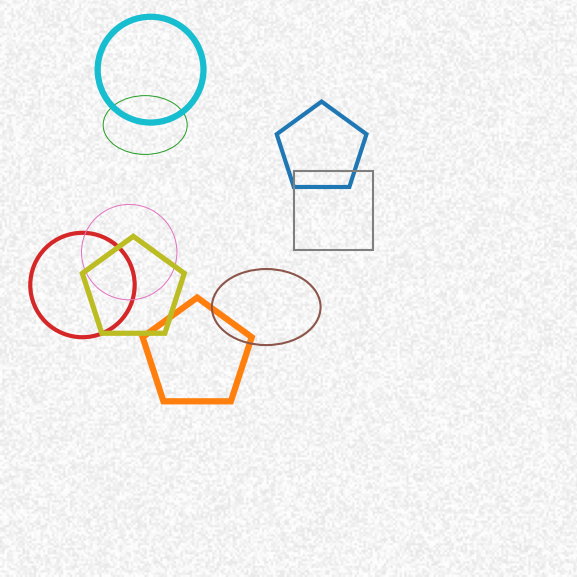[{"shape": "pentagon", "thickness": 2, "radius": 0.41, "center": [0.557, 0.742]}, {"shape": "pentagon", "thickness": 3, "radius": 0.5, "center": [0.341, 0.385]}, {"shape": "oval", "thickness": 0.5, "radius": 0.36, "center": [0.251, 0.783]}, {"shape": "circle", "thickness": 2, "radius": 0.45, "center": [0.143, 0.506]}, {"shape": "oval", "thickness": 1, "radius": 0.47, "center": [0.461, 0.467]}, {"shape": "circle", "thickness": 0.5, "radius": 0.41, "center": [0.224, 0.563]}, {"shape": "square", "thickness": 1, "radius": 0.34, "center": [0.577, 0.634]}, {"shape": "pentagon", "thickness": 2.5, "radius": 0.46, "center": [0.231, 0.497]}, {"shape": "circle", "thickness": 3, "radius": 0.46, "center": [0.261, 0.879]}]